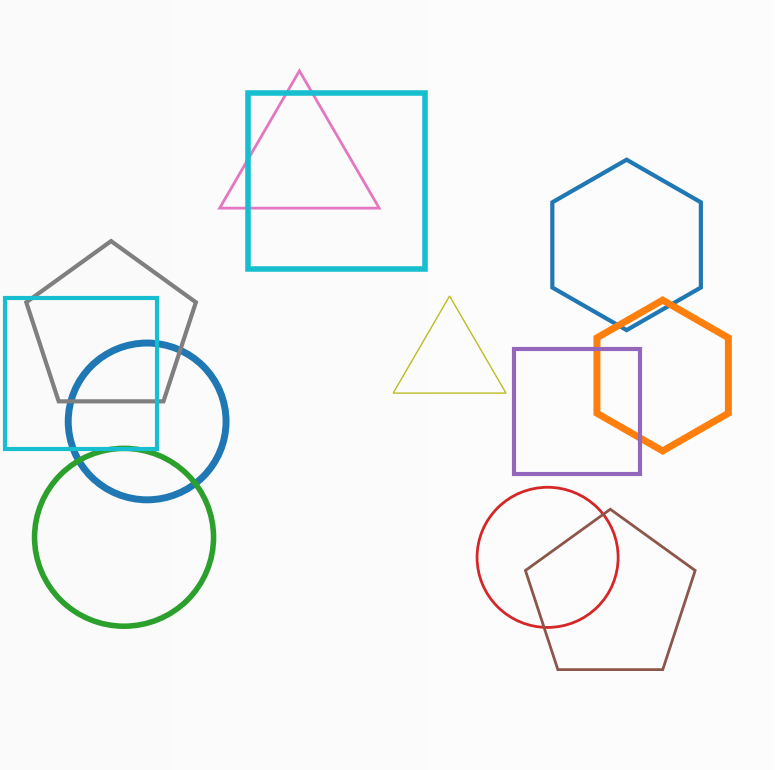[{"shape": "hexagon", "thickness": 1.5, "radius": 0.55, "center": [0.809, 0.682]}, {"shape": "circle", "thickness": 2.5, "radius": 0.51, "center": [0.19, 0.453]}, {"shape": "hexagon", "thickness": 2.5, "radius": 0.49, "center": [0.855, 0.512]}, {"shape": "circle", "thickness": 2, "radius": 0.58, "center": [0.16, 0.302]}, {"shape": "circle", "thickness": 1, "radius": 0.46, "center": [0.707, 0.276]}, {"shape": "square", "thickness": 1.5, "radius": 0.41, "center": [0.745, 0.465]}, {"shape": "pentagon", "thickness": 1, "radius": 0.58, "center": [0.787, 0.224]}, {"shape": "triangle", "thickness": 1, "radius": 0.59, "center": [0.386, 0.789]}, {"shape": "pentagon", "thickness": 1.5, "radius": 0.58, "center": [0.143, 0.572]}, {"shape": "triangle", "thickness": 0.5, "radius": 0.42, "center": [0.58, 0.531]}, {"shape": "square", "thickness": 1.5, "radius": 0.49, "center": [0.104, 0.515]}, {"shape": "square", "thickness": 2, "radius": 0.57, "center": [0.434, 0.765]}]